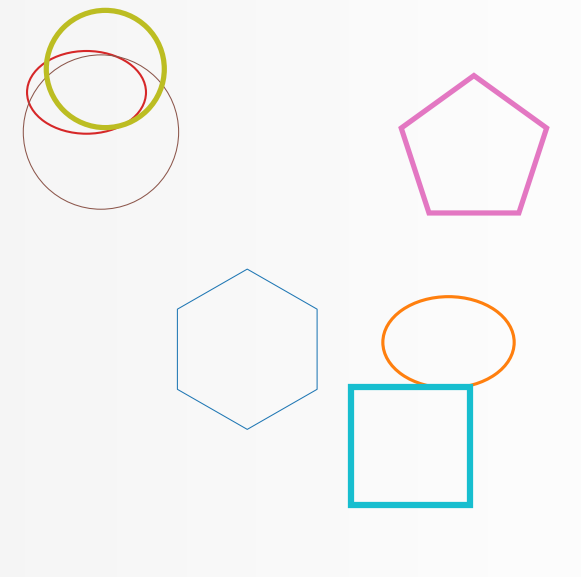[{"shape": "hexagon", "thickness": 0.5, "radius": 0.69, "center": [0.425, 0.394]}, {"shape": "oval", "thickness": 1.5, "radius": 0.56, "center": [0.772, 0.406]}, {"shape": "oval", "thickness": 1, "radius": 0.51, "center": [0.149, 0.839]}, {"shape": "circle", "thickness": 0.5, "radius": 0.67, "center": [0.174, 0.77]}, {"shape": "pentagon", "thickness": 2.5, "radius": 0.66, "center": [0.815, 0.737]}, {"shape": "circle", "thickness": 2.5, "radius": 0.51, "center": [0.181, 0.88]}, {"shape": "square", "thickness": 3, "radius": 0.51, "center": [0.707, 0.227]}]